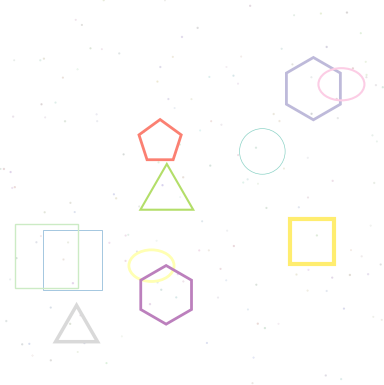[{"shape": "circle", "thickness": 0.5, "radius": 0.3, "center": [0.681, 0.607]}, {"shape": "oval", "thickness": 2, "radius": 0.29, "center": [0.393, 0.31]}, {"shape": "hexagon", "thickness": 2, "radius": 0.4, "center": [0.814, 0.77]}, {"shape": "pentagon", "thickness": 2, "radius": 0.29, "center": [0.416, 0.632]}, {"shape": "square", "thickness": 0.5, "radius": 0.39, "center": [0.189, 0.325]}, {"shape": "triangle", "thickness": 1.5, "radius": 0.4, "center": [0.433, 0.495]}, {"shape": "oval", "thickness": 1.5, "radius": 0.3, "center": [0.887, 0.781]}, {"shape": "triangle", "thickness": 2.5, "radius": 0.31, "center": [0.199, 0.144]}, {"shape": "hexagon", "thickness": 2, "radius": 0.38, "center": [0.432, 0.234]}, {"shape": "square", "thickness": 1, "radius": 0.41, "center": [0.12, 0.335]}, {"shape": "square", "thickness": 3, "radius": 0.29, "center": [0.811, 0.373]}]